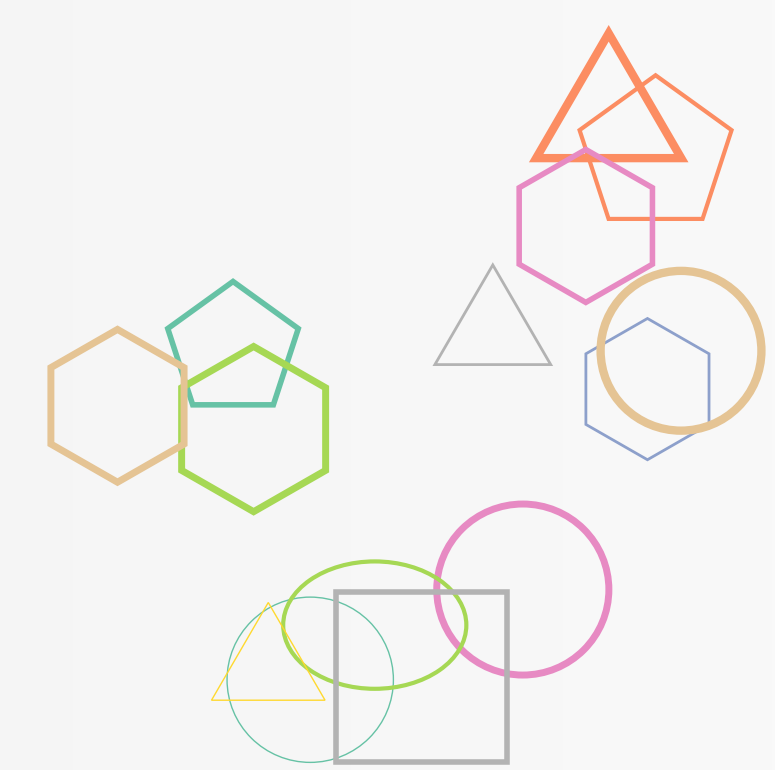[{"shape": "pentagon", "thickness": 2, "radius": 0.44, "center": [0.301, 0.546]}, {"shape": "circle", "thickness": 0.5, "radius": 0.54, "center": [0.4, 0.117]}, {"shape": "pentagon", "thickness": 1.5, "radius": 0.52, "center": [0.846, 0.799]}, {"shape": "triangle", "thickness": 3, "radius": 0.54, "center": [0.785, 0.849]}, {"shape": "hexagon", "thickness": 1, "radius": 0.46, "center": [0.835, 0.495]}, {"shape": "hexagon", "thickness": 2, "radius": 0.5, "center": [0.756, 0.707]}, {"shape": "circle", "thickness": 2.5, "radius": 0.56, "center": [0.675, 0.234]}, {"shape": "oval", "thickness": 1.5, "radius": 0.59, "center": [0.484, 0.188]}, {"shape": "hexagon", "thickness": 2.5, "radius": 0.54, "center": [0.327, 0.443]}, {"shape": "triangle", "thickness": 0.5, "radius": 0.42, "center": [0.346, 0.133]}, {"shape": "circle", "thickness": 3, "radius": 0.52, "center": [0.879, 0.544]}, {"shape": "hexagon", "thickness": 2.5, "radius": 0.5, "center": [0.152, 0.473]}, {"shape": "triangle", "thickness": 1, "radius": 0.43, "center": [0.636, 0.57]}, {"shape": "square", "thickness": 2, "radius": 0.55, "center": [0.543, 0.121]}]